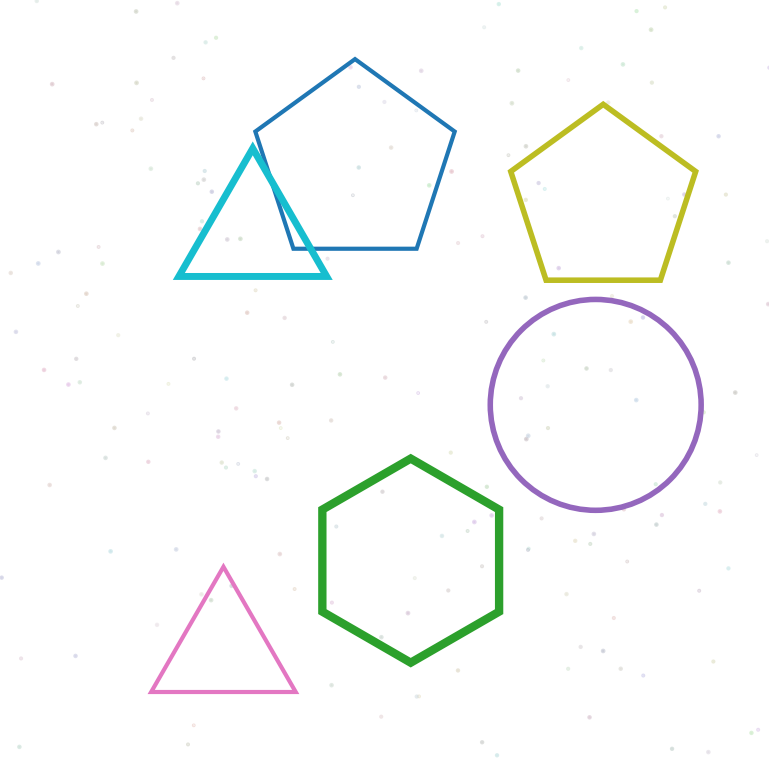[{"shape": "pentagon", "thickness": 1.5, "radius": 0.68, "center": [0.461, 0.787]}, {"shape": "hexagon", "thickness": 3, "radius": 0.66, "center": [0.533, 0.272]}, {"shape": "circle", "thickness": 2, "radius": 0.68, "center": [0.774, 0.474]}, {"shape": "triangle", "thickness": 1.5, "radius": 0.54, "center": [0.29, 0.155]}, {"shape": "pentagon", "thickness": 2, "radius": 0.63, "center": [0.783, 0.738]}, {"shape": "triangle", "thickness": 2.5, "radius": 0.55, "center": [0.328, 0.696]}]